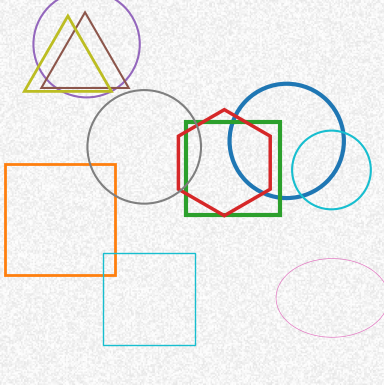[{"shape": "circle", "thickness": 3, "radius": 0.74, "center": [0.745, 0.634]}, {"shape": "square", "thickness": 2, "radius": 0.72, "center": [0.156, 0.431]}, {"shape": "square", "thickness": 3, "radius": 0.61, "center": [0.606, 0.562]}, {"shape": "hexagon", "thickness": 2.5, "radius": 0.69, "center": [0.583, 0.577]}, {"shape": "circle", "thickness": 1.5, "radius": 0.69, "center": [0.225, 0.885]}, {"shape": "triangle", "thickness": 1.5, "radius": 0.65, "center": [0.221, 0.837]}, {"shape": "oval", "thickness": 0.5, "radius": 0.73, "center": [0.863, 0.226]}, {"shape": "circle", "thickness": 1.5, "radius": 0.74, "center": [0.375, 0.619]}, {"shape": "triangle", "thickness": 2, "radius": 0.65, "center": [0.176, 0.828]}, {"shape": "circle", "thickness": 1.5, "radius": 0.51, "center": [0.861, 0.559]}, {"shape": "square", "thickness": 1, "radius": 0.6, "center": [0.387, 0.223]}]